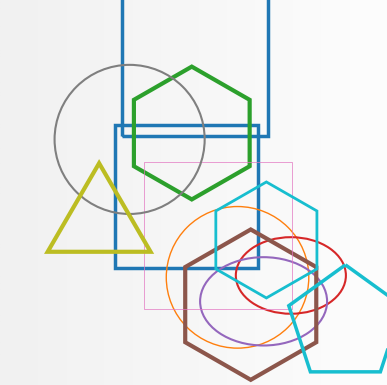[{"shape": "square", "thickness": 2.5, "radius": 0.94, "center": [0.503, 0.834]}, {"shape": "square", "thickness": 2.5, "radius": 0.93, "center": [0.482, 0.489]}, {"shape": "circle", "thickness": 1, "radius": 0.92, "center": [0.613, 0.28]}, {"shape": "hexagon", "thickness": 3, "radius": 0.86, "center": [0.495, 0.654]}, {"shape": "oval", "thickness": 1.5, "radius": 0.71, "center": [0.751, 0.285]}, {"shape": "oval", "thickness": 1.5, "radius": 0.82, "center": [0.68, 0.217]}, {"shape": "hexagon", "thickness": 3, "radius": 0.98, "center": [0.647, 0.209]}, {"shape": "square", "thickness": 0.5, "radius": 0.96, "center": [0.563, 0.389]}, {"shape": "circle", "thickness": 1.5, "radius": 0.97, "center": [0.335, 0.638]}, {"shape": "triangle", "thickness": 3, "radius": 0.77, "center": [0.256, 0.423]}, {"shape": "hexagon", "thickness": 2, "radius": 0.75, "center": [0.687, 0.377]}, {"shape": "pentagon", "thickness": 2.5, "radius": 0.77, "center": [0.891, 0.158]}]